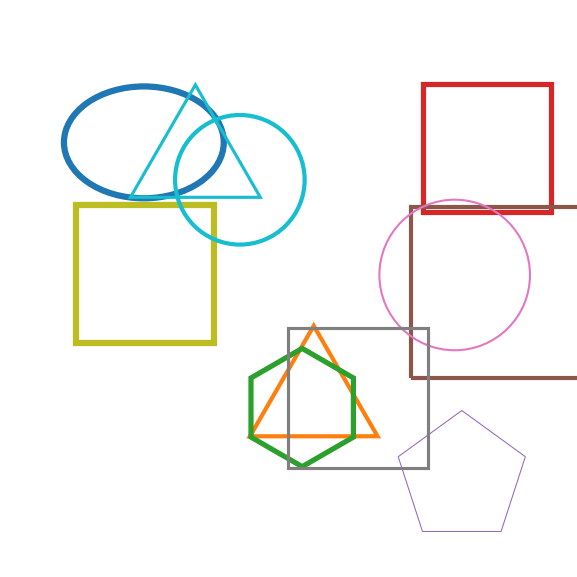[{"shape": "oval", "thickness": 3, "radius": 0.69, "center": [0.249, 0.753]}, {"shape": "triangle", "thickness": 2, "radius": 0.64, "center": [0.543, 0.307]}, {"shape": "hexagon", "thickness": 2.5, "radius": 0.51, "center": [0.523, 0.293]}, {"shape": "square", "thickness": 2.5, "radius": 0.55, "center": [0.843, 0.743]}, {"shape": "pentagon", "thickness": 0.5, "radius": 0.58, "center": [0.8, 0.173]}, {"shape": "square", "thickness": 2, "radius": 0.74, "center": [0.859, 0.492]}, {"shape": "circle", "thickness": 1, "radius": 0.65, "center": [0.787, 0.523]}, {"shape": "square", "thickness": 1.5, "radius": 0.61, "center": [0.62, 0.31]}, {"shape": "square", "thickness": 3, "radius": 0.6, "center": [0.252, 0.524]}, {"shape": "triangle", "thickness": 1.5, "radius": 0.65, "center": [0.338, 0.722]}, {"shape": "circle", "thickness": 2, "radius": 0.56, "center": [0.415, 0.688]}]